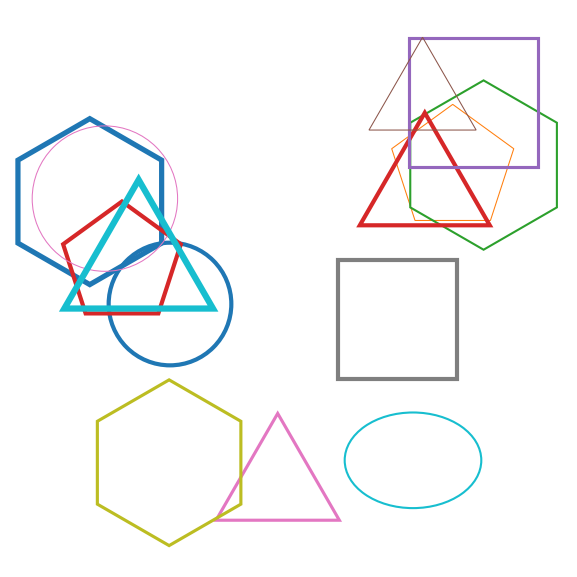[{"shape": "hexagon", "thickness": 2.5, "radius": 0.72, "center": [0.155, 0.65]}, {"shape": "circle", "thickness": 2, "radius": 0.53, "center": [0.294, 0.473]}, {"shape": "pentagon", "thickness": 0.5, "radius": 0.56, "center": [0.784, 0.707]}, {"shape": "hexagon", "thickness": 1, "radius": 0.73, "center": [0.837, 0.713]}, {"shape": "pentagon", "thickness": 2, "radius": 0.54, "center": [0.211, 0.543]}, {"shape": "triangle", "thickness": 2, "radius": 0.65, "center": [0.736, 0.674]}, {"shape": "square", "thickness": 1.5, "radius": 0.56, "center": [0.82, 0.822]}, {"shape": "triangle", "thickness": 0.5, "radius": 0.54, "center": [0.732, 0.828]}, {"shape": "circle", "thickness": 0.5, "radius": 0.63, "center": [0.182, 0.655]}, {"shape": "triangle", "thickness": 1.5, "radius": 0.62, "center": [0.481, 0.16]}, {"shape": "square", "thickness": 2, "radius": 0.51, "center": [0.689, 0.446]}, {"shape": "hexagon", "thickness": 1.5, "radius": 0.72, "center": [0.293, 0.198]}, {"shape": "triangle", "thickness": 3, "radius": 0.74, "center": [0.24, 0.539]}, {"shape": "oval", "thickness": 1, "radius": 0.59, "center": [0.715, 0.202]}]